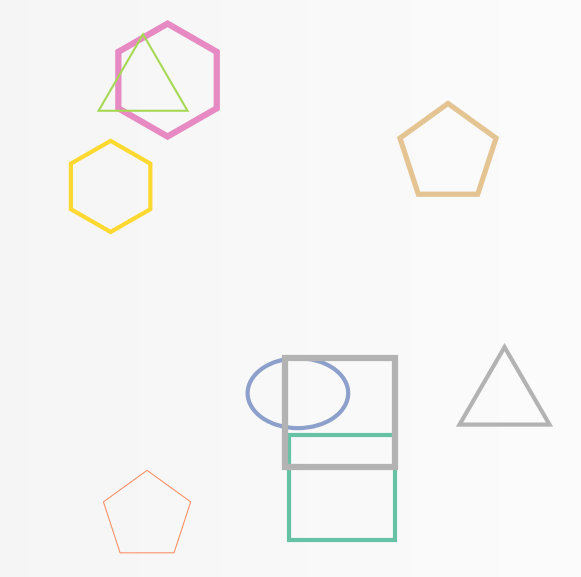[{"shape": "square", "thickness": 2, "radius": 0.45, "center": [0.589, 0.155]}, {"shape": "pentagon", "thickness": 0.5, "radius": 0.39, "center": [0.253, 0.106]}, {"shape": "oval", "thickness": 2, "radius": 0.43, "center": [0.513, 0.318]}, {"shape": "hexagon", "thickness": 3, "radius": 0.49, "center": [0.288, 0.86]}, {"shape": "triangle", "thickness": 1, "radius": 0.44, "center": [0.246, 0.852]}, {"shape": "hexagon", "thickness": 2, "radius": 0.39, "center": [0.19, 0.676]}, {"shape": "pentagon", "thickness": 2.5, "radius": 0.43, "center": [0.771, 0.733]}, {"shape": "triangle", "thickness": 2, "radius": 0.45, "center": [0.868, 0.309]}, {"shape": "square", "thickness": 3, "radius": 0.47, "center": [0.585, 0.285]}]